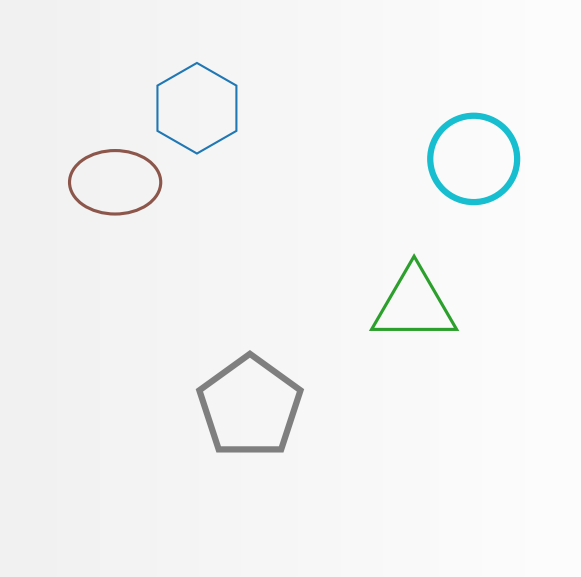[{"shape": "hexagon", "thickness": 1, "radius": 0.39, "center": [0.339, 0.812]}, {"shape": "triangle", "thickness": 1.5, "radius": 0.42, "center": [0.712, 0.471]}, {"shape": "oval", "thickness": 1.5, "radius": 0.39, "center": [0.198, 0.683]}, {"shape": "pentagon", "thickness": 3, "radius": 0.46, "center": [0.43, 0.295]}, {"shape": "circle", "thickness": 3, "radius": 0.37, "center": [0.815, 0.724]}]